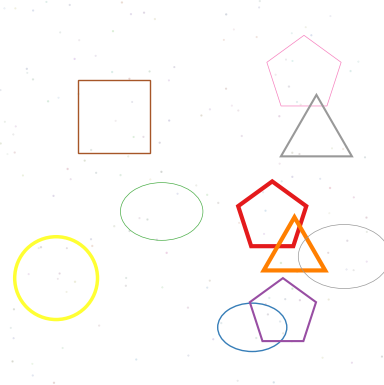[{"shape": "pentagon", "thickness": 3, "radius": 0.47, "center": [0.707, 0.436]}, {"shape": "oval", "thickness": 1, "radius": 0.45, "center": [0.655, 0.15]}, {"shape": "oval", "thickness": 0.5, "radius": 0.54, "center": [0.42, 0.451]}, {"shape": "pentagon", "thickness": 1.5, "radius": 0.45, "center": [0.735, 0.187]}, {"shape": "triangle", "thickness": 3, "radius": 0.46, "center": [0.765, 0.344]}, {"shape": "circle", "thickness": 2.5, "radius": 0.54, "center": [0.146, 0.278]}, {"shape": "square", "thickness": 1, "radius": 0.47, "center": [0.296, 0.697]}, {"shape": "pentagon", "thickness": 0.5, "radius": 0.51, "center": [0.79, 0.807]}, {"shape": "triangle", "thickness": 1.5, "radius": 0.53, "center": [0.822, 0.647]}, {"shape": "oval", "thickness": 0.5, "radius": 0.59, "center": [0.894, 0.334]}]